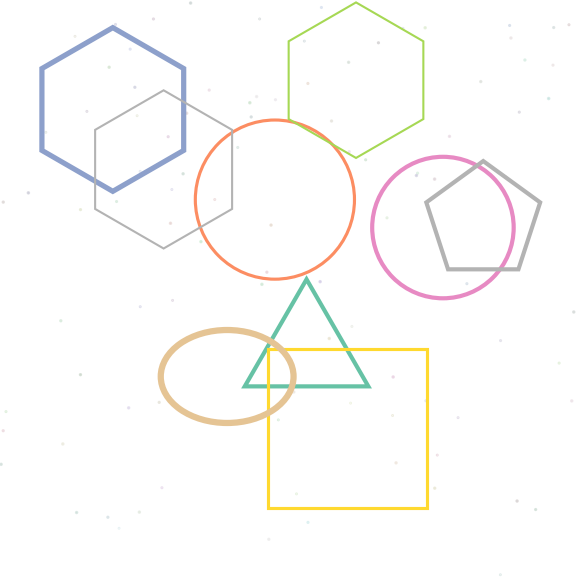[{"shape": "triangle", "thickness": 2, "radius": 0.62, "center": [0.531, 0.392]}, {"shape": "circle", "thickness": 1.5, "radius": 0.69, "center": [0.476, 0.654]}, {"shape": "hexagon", "thickness": 2.5, "radius": 0.71, "center": [0.195, 0.81]}, {"shape": "circle", "thickness": 2, "radius": 0.61, "center": [0.767, 0.605]}, {"shape": "hexagon", "thickness": 1, "radius": 0.67, "center": [0.616, 0.86]}, {"shape": "square", "thickness": 1.5, "radius": 0.69, "center": [0.602, 0.257]}, {"shape": "oval", "thickness": 3, "radius": 0.57, "center": [0.393, 0.347]}, {"shape": "hexagon", "thickness": 1, "radius": 0.68, "center": [0.283, 0.706]}, {"shape": "pentagon", "thickness": 2, "radius": 0.52, "center": [0.837, 0.617]}]